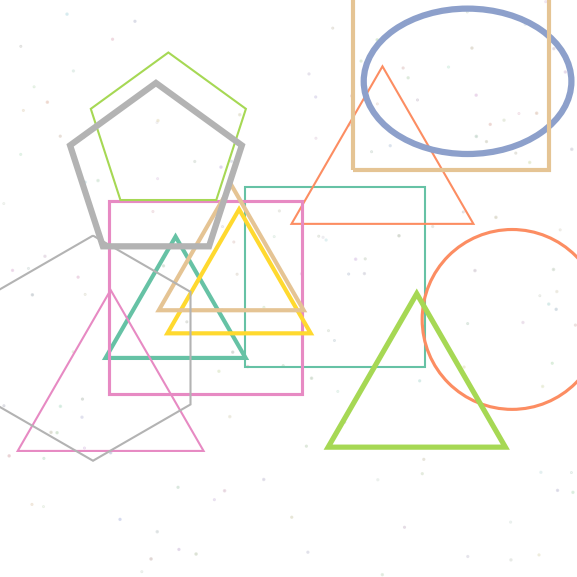[{"shape": "triangle", "thickness": 2, "radius": 0.7, "center": [0.304, 0.449]}, {"shape": "square", "thickness": 1, "radius": 0.78, "center": [0.58, 0.52]}, {"shape": "triangle", "thickness": 1, "radius": 0.91, "center": [0.662, 0.702]}, {"shape": "circle", "thickness": 1.5, "radius": 0.78, "center": [0.887, 0.446]}, {"shape": "oval", "thickness": 3, "radius": 0.9, "center": [0.81, 0.858]}, {"shape": "square", "thickness": 1.5, "radius": 0.83, "center": [0.355, 0.484]}, {"shape": "triangle", "thickness": 1, "radius": 0.93, "center": [0.192, 0.311]}, {"shape": "triangle", "thickness": 2.5, "radius": 0.89, "center": [0.722, 0.313]}, {"shape": "pentagon", "thickness": 1, "radius": 0.71, "center": [0.292, 0.767]}, {"shape": "triangle", "thickness": 2, "radius": 0.72, "center": [0.414, 0.494]}, {"shape": "triangle", "thickness": 2, "radius": 0.72, "center": [0.4, 0.534]}, {"shape": "square", "thickness": 2, "radius": 0.84, "center": [0.781, 0.874]}, {"shape": "hexagon", "thickness": 1, "radius": 0.97, "center": [0.161, 0.396]}, {"shape": "pentagon", "thickness": 3, "radius": 0.78, "center": [0.27, 0.699]}]